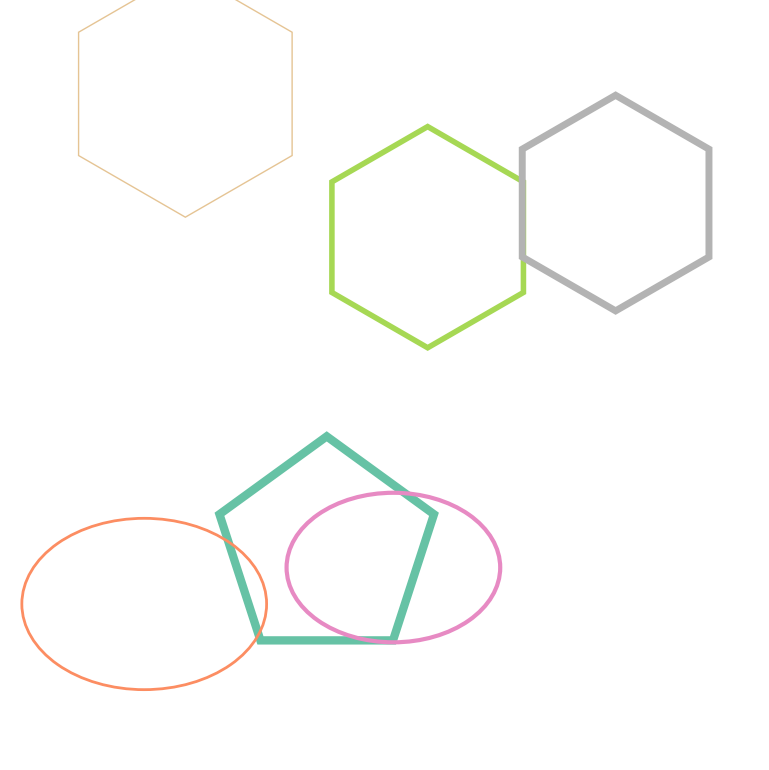[{"shape": "pentagon", "thickness": 3, "radius": 0.73, "center": [0.424, 0.287]}, {"shape": "oval", "thickness": 1, "radius": 0.79, "center": [0.187, 0.216]}, {"shape": "oval", "thickness": 1.5, "radius": 0.69, "center": [0.511, 0.263]}, {"shape": "hexagon", "thickness": 2, "radius": 0.72, "center": [0.555, 0.692]}, {"shape": "hexagon", "thickness": 0.5, "radius": 0.8, "center": [0.241, 0.878]}, {"shape": "hexagon", "thickness": 2.5, "radius": 0.7, "center": [0.799, 0.736]}]